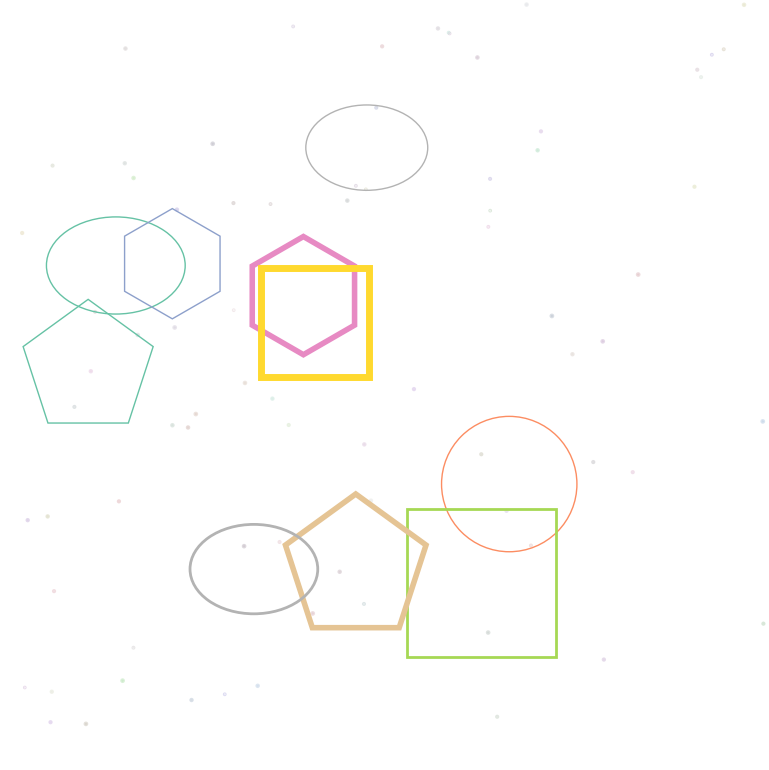[{"shape": "oval", "thickness": 0.5, "radius": 0.45, "center": [0.15, 0.655]}, {"shape": "pentagon", "thickness": 0.5, "radius": 0.44, "center": [0.114, 0.522]}, {"shape": "circle", "thickness": 0.5, "radius": 0.44, "center": [0.661, 0.371]}, {"shape": "hexagon", "thickness": 0.5, "radius": 0.36, "center": [0.224, 0.658]}, {"shape": "hexagon", "thickness": 2, "radius": 0.38, "center": [0.394, 0.616]}, {"shape": "square", "thickness": 1, "radius": 0.48, "center": [0.625, 0.243]}, {"shape": "square", "thickness": 2.5, "radius": 0.35, "center": [0.409, 0.581]}, {"shape": "pentagon", "thickness": 2, "radius": 0.48, "center": [0.462, 0.262]}, {"shape": "oval", "thickness": 1, "radius": 0.41, "center": [0.33, 0.261]}, {"shape": "oval", "thickness": 0.5, "radius": 0.4, "center": [0.476, 0.808]}]